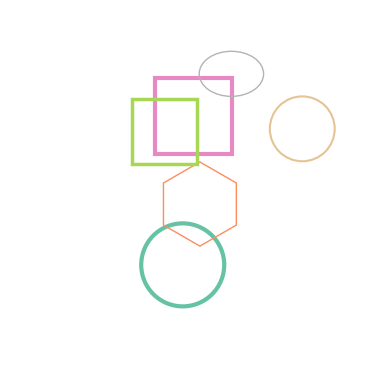[{"shape": "circle", "thickness": 3, "radius": 0.54, "center": [0.475, 0.312]}, {"shape": "hexagon", "thickness": 1, "radius": 0.55, "center": [0.519, 0.47]}, {"shape": "square", "thickness": 3, "radius": 0.5, "center": [0.502, 0.699]}, {"shape": "square", "thickness": 2.5, "radius": 0.42, "center": [0.428, 0.658]}, {"shape": "circle", "thickness": 1.5, "radius": 0.42, "center": [0.785, 0.665]}, {"shape": "oval", "thickness": 1, "radius": 0.42, "center": [0.601, 0.808]}]